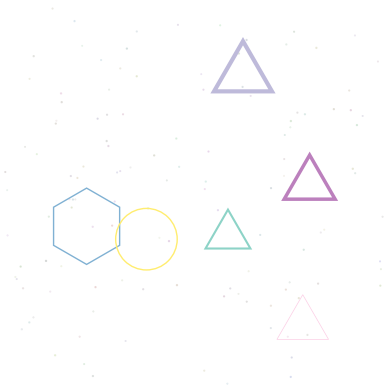[{"shape": "triangle", "thickness": 1.5, "radius": 0.34, "center": [0.592, 0.388]}, {"shape": "triangle", "thickness": 3, "radius": 0.43, "center": [0.631, 0.806]}, {"shape": "hexagon", "thickness": 1, "radius": 0.5, "center": [0.225, 0.412]}, {"shape": "triangle", "thickness": 0.5, "radius": 0.39, "center": [0.786, 0.157]}, {"shape": "triangle", "thickness": 2.5, "radius": 0.38, "center": [0.804, 0.521]}, {"shape": "circle", "thickness": 1, "radius": 0.4, "center": [0.38, 0.379]}]